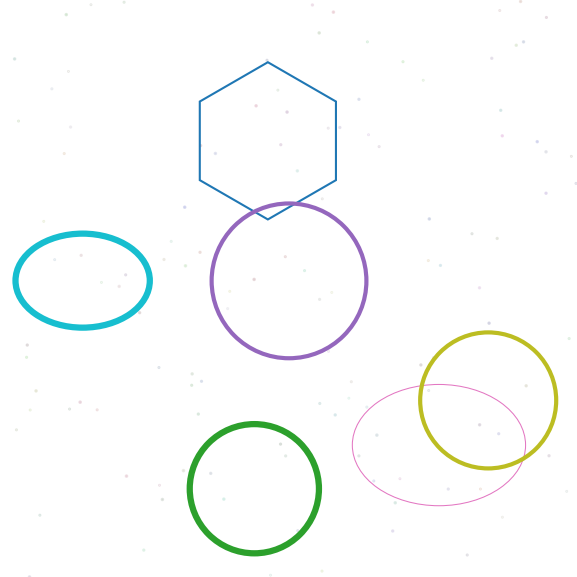[{"shape": "hexagon", "thickness": 1, "radius": 0.68, "center": [0.464, 0.755]}, {"shape": "circle", "thickness": 3, "radius": 0.56, "center": [0.44, 0.153]}, {"shape": "circle", "thickness": 2, "radius": 0.67, "center": [0.5, 0.513]}, {"shape": "oval", "thickness": 0.5, "radius": 0.75, "center": [0.76, 0.228]}, {"shape": "circle", "thickness": 2, "radius": 0.59, "center": [0.845, 0.306]}, {"shape": "oval", "thickness": 3, "radius": 0.58, "center": [0.143, 0.513]}]